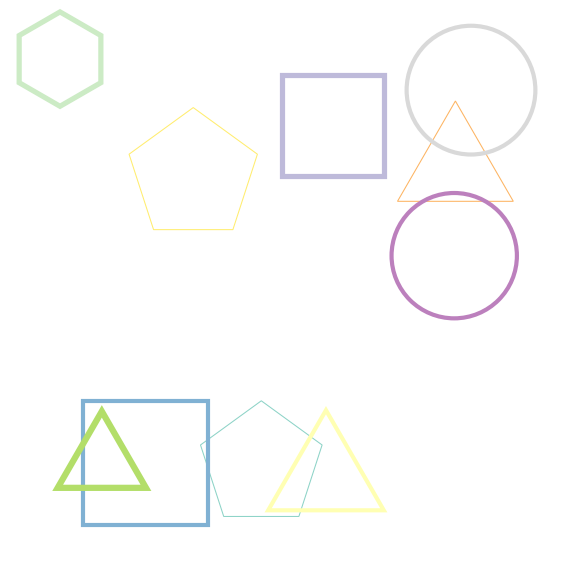[{"shape": "pentagon", "thickness": 0.5, "radius": 0.55, "center": [0.452, 0.194]}, {"shape": "triangle", "thickness": 2, "radius": 0.58, "center": [0.564, 0.173]}, {"shape": "square", "thickness": 2.5, "radius": 0.44, "center": [0.576, 0.782]}, {"shape": "square", "thickness": 2, "radius": 0.54, "center": [0.252, 0.198]}, {"shape": "triangle", "thickness": 0.5, "radius": 0.58, "center": [0.789, 0.708]}, {"shape": "triangle", "thickness": 3, "radius": 0.44, "center": [0.176, 0.199]}, {"shape": "circle", "thickness": 2, "radius": 0.56, "center": [0.816, 0.843]}, {"shape": "circle", "thickness": 2, "radius": 0.54, "center": [0.787, 0.556]}, {"shape": "hexagon", "thickness": 2.5, "radius": 0.41, "center": [0.104, 0.897]}, {"shape": "pentagon", "thickness": 0.5, "radius": 0.58, "center": [0.335, 0.696]}]